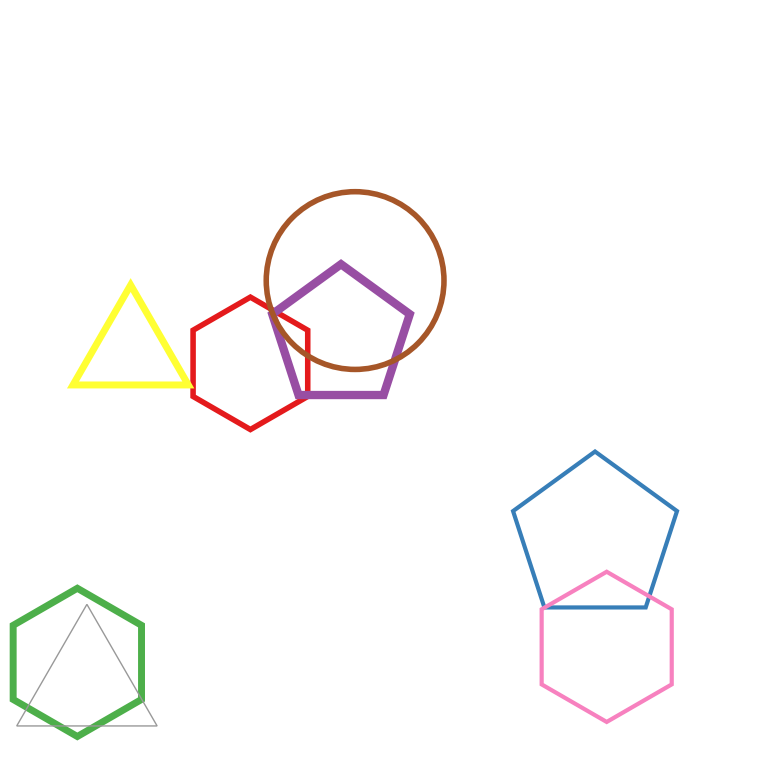[{"shape": "hexagon", "thickness": 2, "radius": 0.43, "center": [0.325, 0.528]}, {"shape": "pentagon", "thickness": 1.5, "radius": 0.56, "center": [0.773, 0.302]}, {"shape": "hexagon", "thickness": 2.5, "radius": 0.48, "center": [0.1, 0.14]}, {"shape": "pentagon", "thickness": 3, "radius": 0.47, "center": [0.443, 0.563]}, {"shape": "triangle", "thickness": 2.5, "radius": 0.43, "center": [0.17, 0.543]}, {"shape": "circle", "thickness": 2, "radius": 0.58, "center": [0.461, 0.636]}, {"shape": "hexagon", "thickness": 1.5, "radius": 0.49, "center": [0.788, 0.16]}, {"shape": "triangle", "thickness": 0.5, "radius": 0.53, "center": [0.113, 0.11]}]